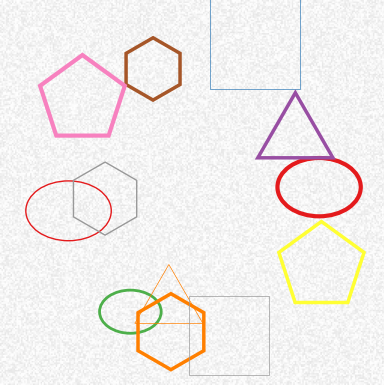[{"shape": "oval", "thickness": 1, "radius": 0.55, "center": [0.178, 0.452]}, {"shape": "oval", "thickness": 3, "radius": 0.54, "center": [0.829, 0.514]}, {"shape": "square", "thickness": 0.5, "radius": 0.58, "center": [0.662, 0.886]}, {"shape": "oval", "thickness": 2, "radius": 0.4, "center": [0.339, 0.19]}, {"shape": "triangle", "thickness": 2.5, "radius": 0.56, "center": [0.767, 0.646]}, {"shape": "hexagon", "thickness": 2.5, "radius": 0.49, "center": [0.444, 0.139]}, {"shape": "triangle", "thickness": 0.5, "radius": 0.51, "center": [0.439, 0.211]}, {"shape": "pentagon", "thickness": 2.5, "radius": 0.58, "center": [0.835, 0.308]}, {"shape": "hexagon", "thickness": 2.5, "radius": 0.4, "center": [0.398, 0.821]}, {"shape": "pentagon", "thickness": 3, "radius": 0.58, "center": [0.214, 0.741]}, {"shape": "hexagon", "thickness": 1, "radius": 0.47, "center": [0.273, 0.484]}, {"shape": "square", "thickness": 0.5, "radius": 0.52, "center": [0.595, 0.128]}]